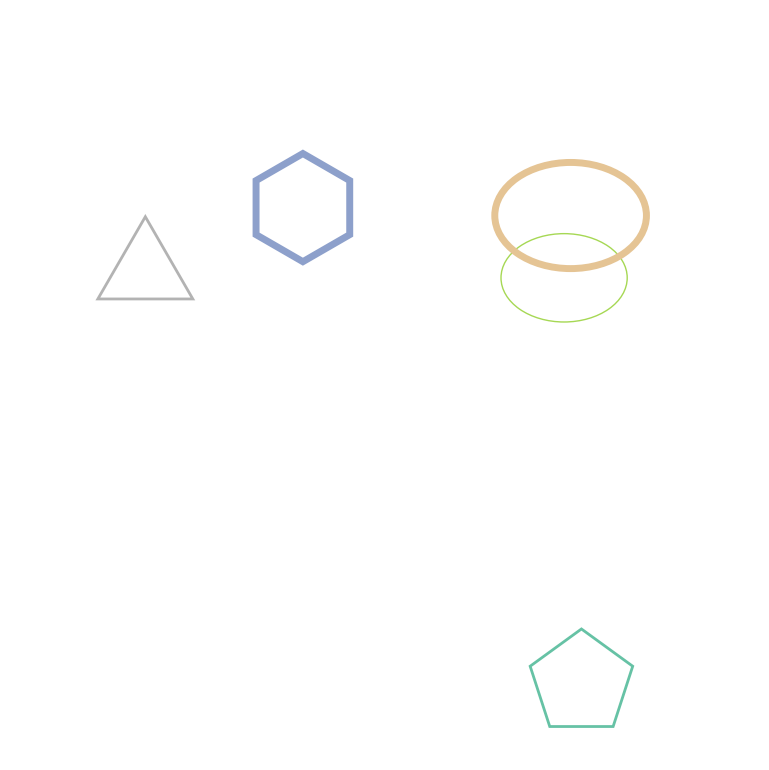[{"shape": "pentagon", "thickness": 1, "radius": 0.35, "center": [0.755, 0.113]}, {"shape": "hexagon", "thickness": 2.5, "radius": 0.35, "center": [0.393, 0.73]}, {"shape": "oval", "thickness": 0.5, "radius": 0.41, "center": [0.733, 0.639]}, {"shape": "oval", "thickness": 2.5, "radius": 0.49, "center": [0.741, 0.72]}, {"shape": "triangle", "thickness": 1, "radius": 0.36, "center": [0.189, 0.647]}]